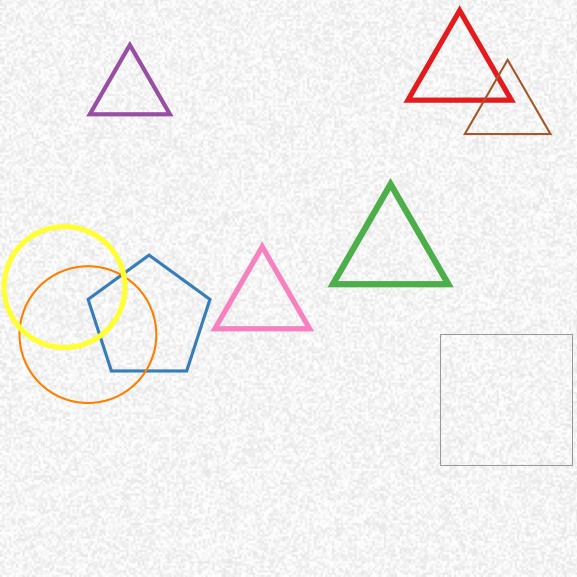[{"shape": "triangle", "thickness": 2.5, "radius": 0.52, "center": [0.796, 0.877]}, {"shape": "pentagon", "thickness": 1.5, "radius": 0.55, "center": [0.258, 0.446]}, {"shape": "triangle", "thickness": 3, "radius": 0.58, "center": [0.676, 0.565]}, {"shape": "triangle", "thickness": 2, "radius": 0.4, "center": [0.225, 0.841]}, {"shape": "circle", "thickness": 1, "radius": 0.59, "center": [0.152, 0.42]}, {"shape": "circle", "thickness": 2.5, "radius": 0.52, "center": [0.112, 0.502]}, {"shape": "triangle", "thickness": 1, "radius": 0.43, "center": [0.879, 0.81]}, {"shape": "triangle", "thickness": 2.5, "radius": 0.47, "center": [0.454, 0.477]}, {"shape": "square", "thickness": 0.5, "radius": 0.57, "center": [0.876, 0.307]}]